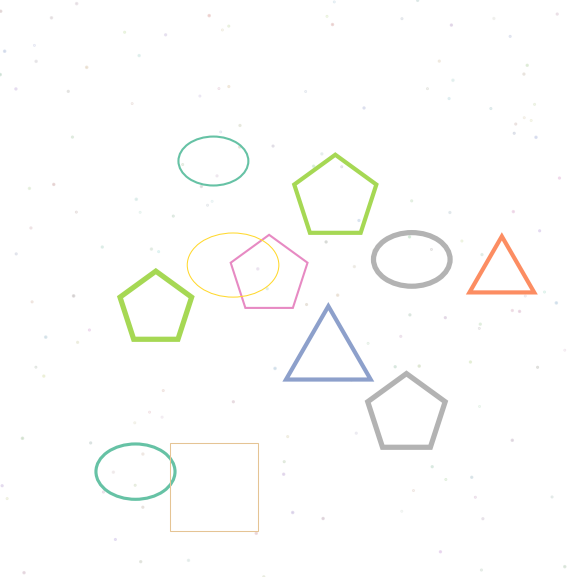[{"shape": "oval", "thickness": 1.5, "radius": 0.34, "center": [0.235, 0.182]}, {"shape": "oval", "thickness": 1, "radius": 0.3, "center": [0.37, 0.72]}, {"shape": "triangle", "thickness": 2, "radius": 0.32, "center": [0.869, 0.525]}, {"shape": "triangle", "thickness": 2, "radius": 0.42, "center": [0.569, 0.384]}, {"shape": "pentagon", "thickness": 1, "radius": 0.35, "center": [0.466, 0.523]}, {"shape": "pentagon", "thickness": 2, "radius": 0.37, "center": [0.581, 0.656]}, {"shape": "pentagon", "thickness": 2.5, "radius": 0.33, "center": [0.27, 0.464]}, {"shape": "oval", "thickness": 0.5, "radius": 0.4, "center": [0.404, 0.54]}, {"shape": "square", "thickness": 0.5, "radius": 0.38, "center": [0.37, 0.155]}, {"shape": "oval", "thickness": 2.5, "radius": 0.33, "center": [0.713, 0.55]}, {"shape": "pentagon", "thickness": 2.5, "radius": 0.35, "center": [0.704, 0.282]}]